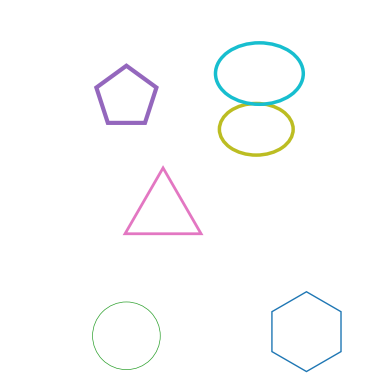[{"shape": "hexagon", "thickness": 1, "radius": 0.52, "center": [0.796, 0.139]}, {"shape": "circle", "thickness": 0.5, "radius": 0.44, "center": [0.328, 0.128]}, {"shape": "pentagon", "thickness": 3, "radius": 0.41, "center": [0.328, 0.747]}, {"shape": "triangle", "thickness": 2, "radius": 0.57, "center": [0.424, 0.45]}, {"shape": "oval", "thickness": 2.5, "radius": 0.48, "center": [0.666, 0.664]}, {"shape": "oval", "thickness": 2.5, "radius": 0.57, "center": [0.674, 0.809]}]